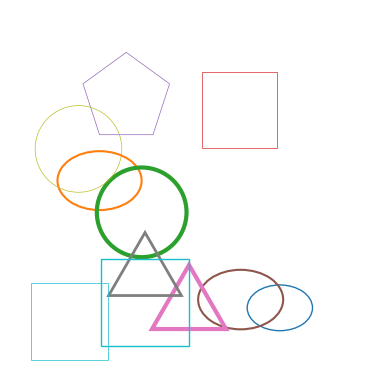[{"shape": "oval", "thickness": 1, "radius": 0.42, "center": [0.727, 0.2]}, {"shape": "oval", "thickness": 1.5, "radius": 0.55, "center": [0.259, 0.531]}, {"shape": "circle", "thickness": 3, "radius": 0.58, "center": [0.368, 0.449]}, {"shape": "square", "thickness": 0.5, "radius": 0.49, "center": [0.622, 0.715]}, {"shape": "pentagon", "thickness": 0.5, "radius": 0.59, "center": [0.328, 0.746]}, {"shape": "oval", "thickness": 1.5, "radius": 0.55, "center": [0.625, 0.222]}, {"shape": "triangle", "thickness": 3, "radius": 0.55, "center": [0.491, 0.201]}, {"shape": "triangle", "thickness": 2, "radius": 0.55, "center": [0.377, 0.287]}, {"shape": "circle", "thickness": 0.5, "radius": 0.56, "center": [0.204, 0.613]}, {"shape": "square", "thickness": 0.5, "radius": 0.5, "center": [0.181, 0.164]}, {"shape": "square", "thickness": 1, "radius": 0.57, "center": [0.376, 0.215]}]